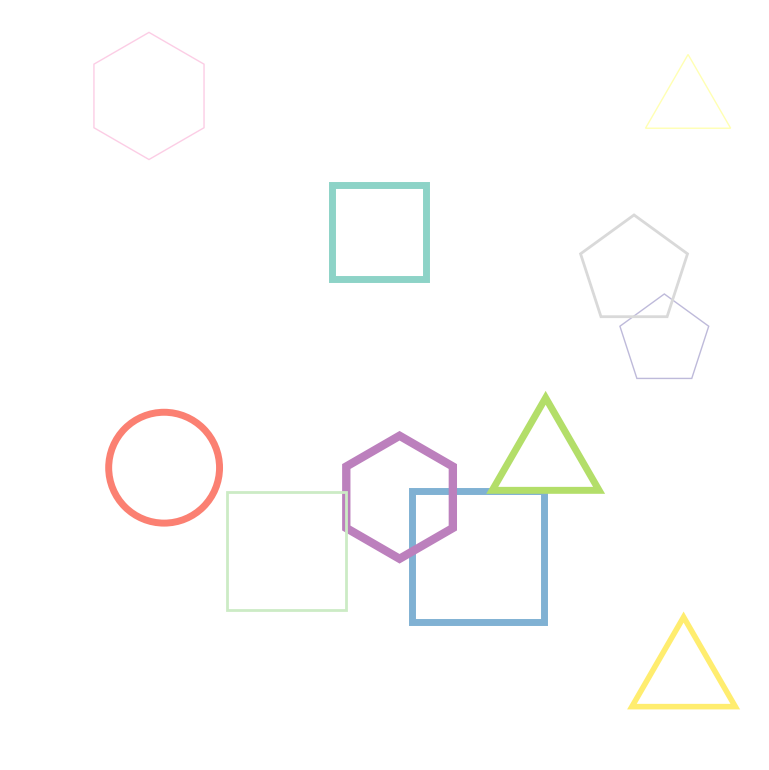[{"shape": "square", "thickness": 2.5, "radius": 0.31, "center": [0.492, 0.699]}, {"shape": "triangle", "thickness": 0.5, "radius": 0.32, "center": [0.894, 0.865]}, {"shape": "pentagon", "thickness": 0.5, "radius": 0.3, "center": [0.863, 0.558]}, {"shape": "circle", "thickness": 2.5, "radius": 0.36, "center": [0.213, 0.393]}, {"shape": "square", "thickness": 2.5, "radius": 0.43, "center": [0.621, 0.277]}, {"shape": "triangle", "thickness": 2.5, "radius": 0.4, "center": [0.709, 0.403]}, {"shape": "hexagon", "thickness": 0.5, "radius": 0.41, "center": [0.193, 0.875]}, {"shape": "pentagon", "thickness": 1, "radius": 0.37, "center": [0.823, 0.648]}, {"shape": "hexagon", "thickness": 3, "radius": 0.4, "center": [0.519, 0.354]}, {"shape": "square", "thickness": 1, "radius": 0.39, "center": [0.373, 0.284]}, {"shape": "triangle", "thickness": 2, "radius": 0.39, "center": [0.888, 0.121]}]